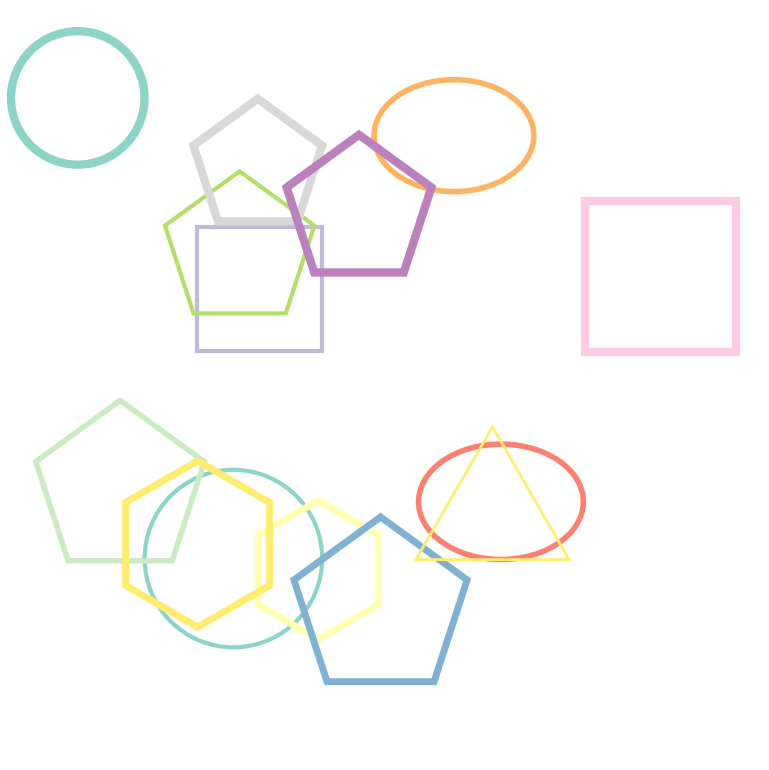[{"shape": "circle", "thickness": 3, "radius": 0.43, "center": [0.101, 0.873]}, {"shape": "circle", "thickness": 1.5, "radius": 0.58, "center": [0.303, 0.275]}, {"shape": "hexagon", "thickness": 2.5, "radius": 0.45, "center": [0.413, 0.26]}, {"shape": "square", "thickness": 1.5, "radius": 0.4, "center": [0.337, 0.625]}, {"shape": "oval", "thickness": 2, "radius": 0.54, "center": [0.651, 0.348]}, {"shape": "pentagon", "thickness": 2.5, "radius": 0.59, "center": [0.494, 0.21]}, {"shape": "oval", "thickness": 2, "radius": 0.52, "center": [0.59, 0.824]}, {"shape": "pentagon", "thickness": 1.5, "radius": 0.51, "center": [0.311, 0.676]}, {"shape": "square", "thickness": 3, "radius": 0.49, "center": [0.857, 0.641]}, {"shape": "pentagon", "thickness": 3, "radius": 0.44, "center": [0.335, 0.784]}, {"shape": "pentagon", "thickness": 3, "radius": 0.49, "center": [0.466, 0.726]}, {"shape": "pentagon", "thickness": 2, "radius": 0.58, "center": [0.156, 0.365]}, {"shape": "triangle", "thickness": 1, "radius": 0.57, "center": [0.64, 0.331]}, {"shape": "hexagon", "thickness": 2.5, "radius": 0.54, "center": [0.257, 0.294]}]